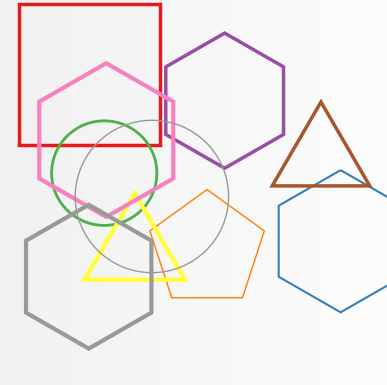[{"shape": "square", "thickness": 2.5, "radius": 0.91, "center": [0.231, 0.806]}, {"shape": "hexagon", "thickness": 1.5, "radius": 0.92, "center": [0.879, 0.373]}, {"shape": "circle", "thickness": 2, "radius": 0.68, "center": [0.269, 0.55]}, {"shape": "hexagon", "thickness": 2.5, "radius": 0.88, "center": [0.58, 0.739]}, {"shape": "pentagon", "thickness": 1, "radius": 0.78, "center": [0.534, 0.352]}, {"shape": "triangle", "thickness": 3, "radius": 0.75, "center": [0.348, 0.348]}, {"shape": "triangle", "thickness": 2.5, "radius": 0.73, "center": [0.828, 0.59]}, {"shape": "hexagon", "thickness": 3, "radius": 1.0, "center": [0.274, 0.636]}, {"shape": "hexagon", "thickness": 3, "radius": 0.93, "center": [0.229, 0.281]}, {"shape": "circle", "thickness": 1, "radius": 0.99, "center": [0.392, 0.49]}]